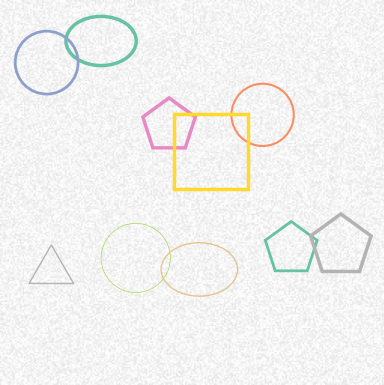[{"shape": "oval", "thickness": 2.5, "radius": 0.46, "center": [0.263, 0.894]}, {"shape": "pentagon", "thickness": 2, "radius": 0.35, "center": [0.756, 0.354]}, {"shape": "circle", "thickness": 1.5, "radius": 0.4, "center": [0.682, 0.702]}, {"shape": "circle", "thickness": 2, "radius": 0.41, "center": [0.121, 0.837]}, {"shape": "pentagon", "thickness": 2.5, "radius": 0.36, "center": [0.439, 0.674]}, {"shape": "circle", "thickness": 0.5, "radius": 0.45, "center": [0.353, 0.33]}, {"shape": "square", "thickness": 2.5, "radius": 0.48, "center": [0.548, 0.607]}, {"shape": "oval", "thickness": 1, "radius": 0.5, "center": [0.518, 0.3]}, {"shape": "pentagon", "thickness": 2.5, "radius": 0.41, "center": [0.885, 0.362]}, {"shape": "triangle", "thickness": 1, "radius": 0.33, "center": [0.133, 0.297]}]